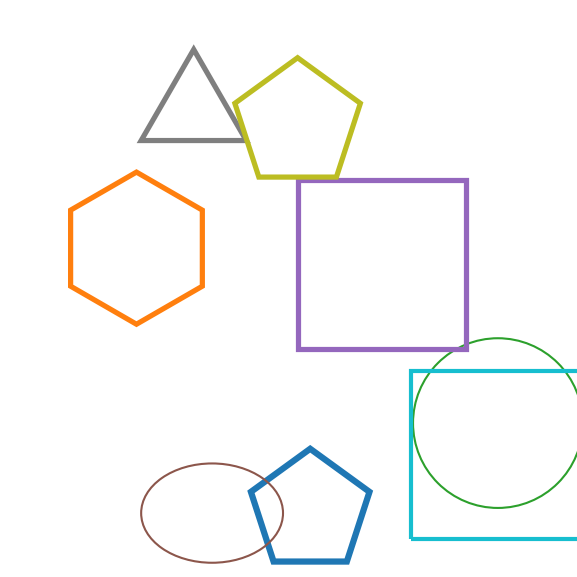[{"shape": "pentagon", "thickness": 3, "radius": 0.54, "center": [0.537, 0.114]}, {"shape": "hexagon", "thickness": 2.5, "radius": 0.66, "center": [0.236, 0.569]}, {"shape": "circle", "thickness": 1, "radius": 0.73, "center": [0.862, 0.267]}, {"shape": "square", "thickness": 2.5, "radius": 0.73, "center": [0.662, 0.541]}, {"shape": "oval", "thickness": 1, "radius": 0.61, "center": [0.367, 0.111]}, {"shape": "triangle", "thickness": 2.5, "radius": 0.53, "center": [0.335, 0.808]}, {"shape": "pentagon", "thickness": 2.5, "radius": 0.57, "center": [0.515, 0.785]}, {"shape": "square", "thickness": 2, "radius": 0.73, "center": [0.858, 0.211]}]